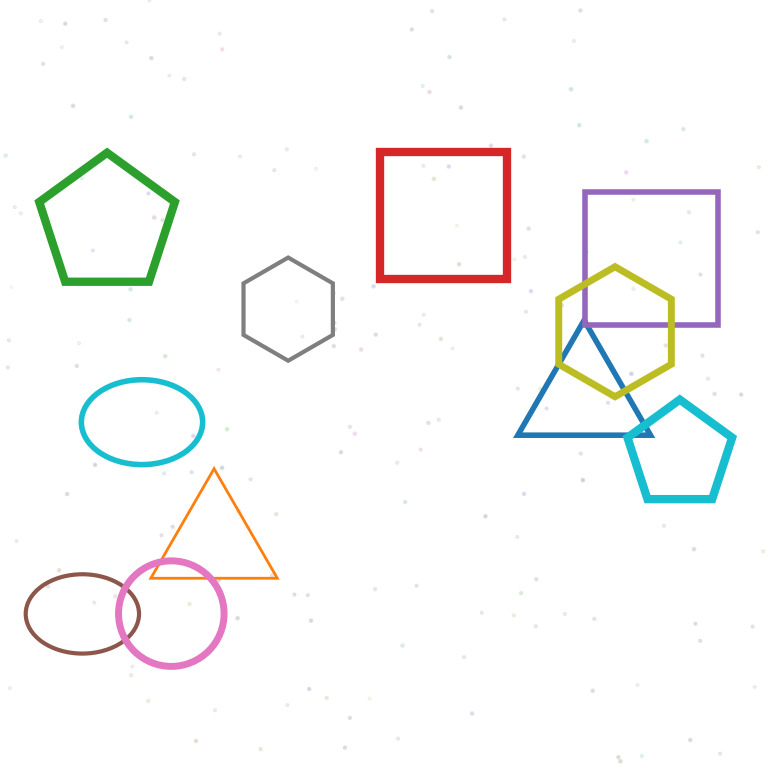[{"shape": "triangle", "thickness": 2, "radius": 0.5, "center": [0.759, 0.485]}, {"shape": "triangle", "thickness": 1, "radius": 0.47, "center": [0.278, 0.296]}, {"shape": "pentagon", "thickness": 3, "radius": 0.46, "center": [0.139, 0.709]}, {"shape": "square", "thickness": 3, "radius": 0.41, "center": [0.576, 0.72]}, {"shape": "square", "thickness": 2, "radius": 0.43, "center": [0.846, 0.664]}, {"shape": "oval", "thickness": 1.5, "radius": 0.37, "center": [0.107, 0.203]}, {"shape": "circle", "thickness": 2.5, "radius": 0.34, "center": [0.222, 0.203]}, {"shape": "hexagon", "thickness": 1.5, "radius": 0.33, "center": [0.374, 0.599]}, {"shape": "hexagon", "thickness": 2.5, "radius": 0.42, "center": [0.799, 0.569]}, {"shape": "oval", "thickness": 2, "radius": 0.39, "center": [0.184, 0.452]}, {"shape": "pentagon", "thickness": 3, "radius": 0.36, "center": [0.883, 0.41]}]